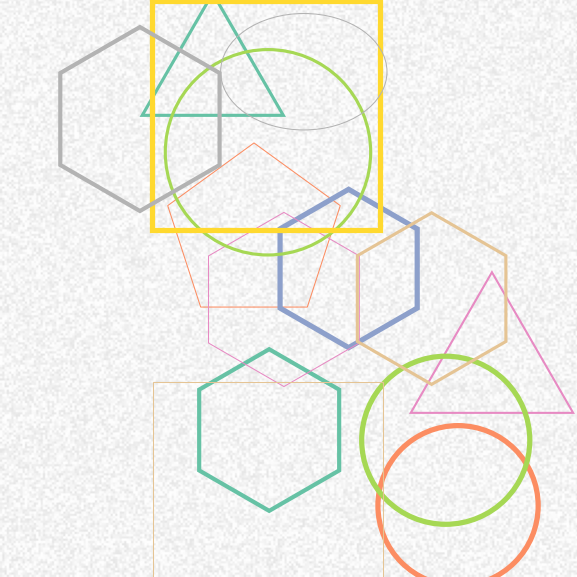[{"shape": "hexagon", "thickness": 2, "radius": 0.7, "center": [0.466, 0.254]}, {"shape": "triangle", "thickness": 1.5, "radius": 0.71, "center": [0.368, 0.87]}, {"shape": "pentagon", "thickness": 0.5, "radius": 0.79, "center": [0.44, 0.595]}, {"shape": "circle", "thickness": 2.5, "radius": 0.69, "center": [0.793, 0.123]}, {"shape": "hexagon", "thickness": 2.5, "radius": 0.69, "center": [0.604, 0.534]}, {"shape": "triangle", "thickness": 1, "radius": 0.81, "center": [0.852, 0.365]}, {"shape": "hexagon", "thickness": 0.5, "radius": 0.75, "center": [0.492, 0.481]}, {"shape": "circle", "thickness": 1.5, "radius": 0.89, "center": [0.464, 0.735]}, {"shape": "circle", "thickness": 2.5, "radius": 0.73, "center": [0.772, 0.237]}, {"shape": "square", "thickness": 2.5, "radius": 0.99, "center": [0.46, 0.799]}, {"shape": "hexagon", "thickness": 1.5, "radius": 0.74, "center": [0.747, 0.482]}, {"shape": "square", "thickness": 0.5, "radius": 0.99, "center": [0.464, 0.139]}, {"shape": "hexagon", "thickness": 2, "radius": 0.8, "center": [0.242, 0.793]}, {"shape": "oval", "thickness": 0.5, "radius": 0.72, "center": [0.526, 0.875]}]